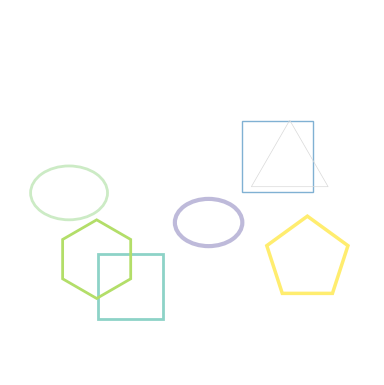[{"shape": "square", "thickness": 2, "radius": 0.42, "center": [0.34, 0.256]}, {"shape": "oval", "thickness": 3, "radius": 0.44, "center": [0.542, 0.422]}, {"shape": "square", "thickness": 1, "radius": 0.46, "center": [0.722, 0.592]}, {"shape": "hexagon", "thickness": 2, "radius": 0.51, "center": [0.251, 0.327]}, {"shape": "triangle", "thickness": 0.5, "radius": 0.58, "center": [0.753, 0.573]}, {"shape": "oval", "thickness": 2, "radius": 0.5, "center": [0.179, 0.499]}, {"shape": "pentagon", "thickness": 2.5, "radius": 0.55, "center": [0.798, 0.328]}]